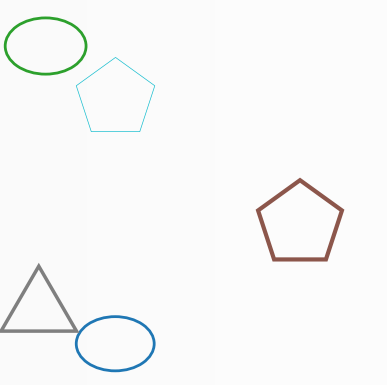[{"shape": "oval", "thickness": 2, "radius": 0.5, "center": [0.297, 0.107]}, {"shape": "oval", "thickness": 2, "radius": 0.52, "center": [0.118, 0.88]}, {"shape": "pentagon", "thickness": 3, "radius": 0.57, "center": [0.774, 0.418]}, {"shape": "triangle", "thickness": 2.5, "radius": 0.56, "center": [0.1, 0.196]}, {"shape": "pentagon", "thickness": 0.5, "radius": 0.53, "center": [0.298, 0.744]}]